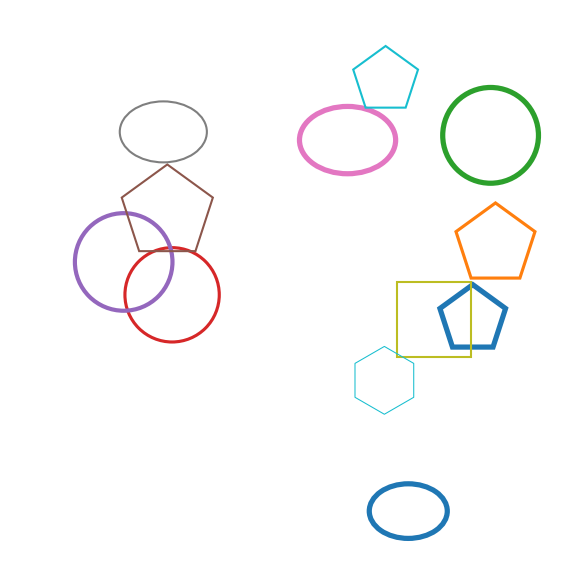[{"shape": "pentagon", "thickness": 2.5, "radius": 0.3, "center": [0.819, 0.446]}, {"shape": "oval", "thickness": 2.5, "radius": 0.34, "center": [0.707, 0.114]}, {"shape": "pentagon", "thickness": 1.5, "radius": 0.36, "center": [0.858, 0.576]}, {"shape": "circle", "thickness": 2.5, "radius": 0.41, "center": [0.85, 0.765]}, {"shape": "circle", "thickness": 1.5, "radius": 0.41, "center": [0.298, 0.489]}, {"shape": "circle", "thickness": 2, "radius": 0.42, "center": [0.214, 0.546]}, {"shape": "pentagon", "thickness": 1, "radius": 0.41, "center": [0.29, 0.631]}, {"shape": "oval", "thickness": 2.5, "radius": 0.42, "center": [0.602, 0.757]}, {"shape": "oval", "thickness": 1, "radius": 0.38, "center": [0.283, 0.771]}, {"shape": "square", "thickness": 1, "radius": 0.32, "center": [0.751, 0.446]}, {"shape": "hexagon", "thickness": 0.5, "radius": 0.29, "center": [0.666, 0.341]}, {"shape": "pentagon", "thickness": 1, "radius": 0.3, "center": [0.668, 0.86]}]